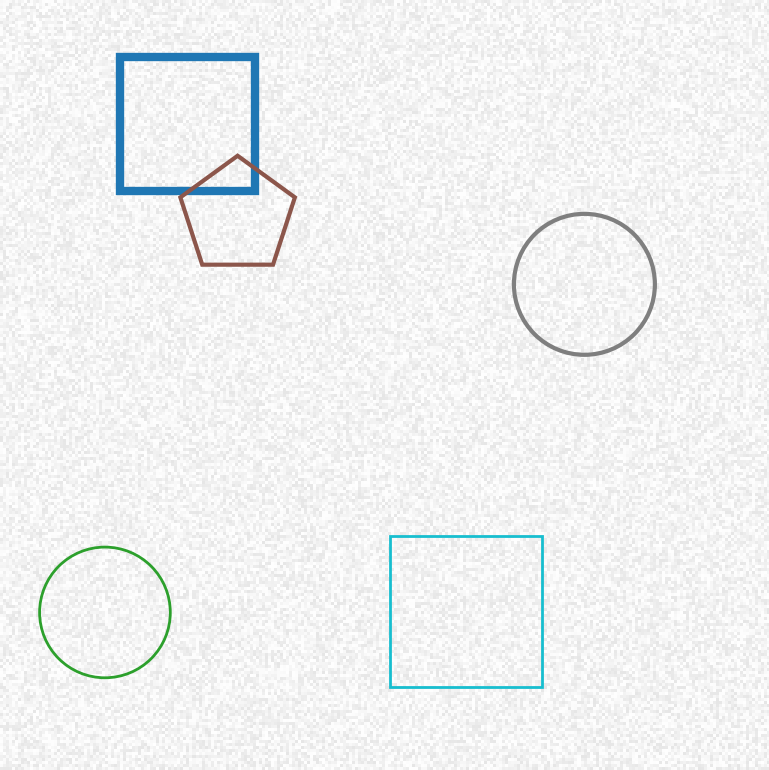[{"shape": "square", "thickness": 3, "radius": 0.44, "center": [0.244, 0.838]}, {"shape": "circle", "thickness": 1, "radius": 0.42, "center": [0.136, 0.205]}, {"shape": "pentagon", "thickness": 1.5, "radius": 0.39, "center": [0.309, 0.72]}, {"shape": "circle", "thickness": 1.5, "radius": 0.46, "center": [0.759, 0.631]}, {"shape": "square", "thickness": 1, "radius": 0.49, "center": [0.605, 0.206]}]